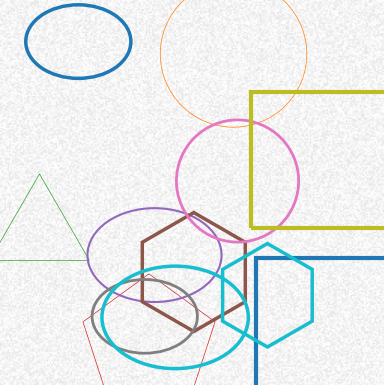[{"shape": "oval", "thickness": 2.5, "radius": 0.68, "center": [0.203, 0.892]}, {"shape": "square", "thickness": 3, "radius": 0.86, "center": [0.837, 0.157]}, {"shape": "circle", "thickness": 0.5, "radius": 0.95, "center": [0.607, 0.86]}, {"shape": "triangle", "thickness": 0.5, "radius": 0.75, "center": [0.103, 0.399]}, {"shape": "pentagon", "thickness": 0.5, "radius": 0.9, "center": [0.387, 0.108]}, {"shape": "oval", "thickness": 1.5, "radius": 0.87, "center": [0.401, 0.337]}, {"shape": "hexagon", "thickness": 2.5, "radius": 0.77, "center": [0.503, 0.293]}, {"shape": "circle", "thickness": 2, "radius": 0.79, "center": [0.617, 0.53]}, {"shape": "oval", "thickness": 2, "radius": 0.68, "center": [0.376, 0.178]}, {"shape": "square", "thickness": 3, "radius": 0.88, "center": [0.827, 0.585]}, {"shape": "oval", "thickness": 2.5, "radius": 0.95, "center": [0.455, 0.176]}, {"shape": "hexagon", "thickness": 2.5, "radius": 0.67, "center": [0.695, 0.233]}]